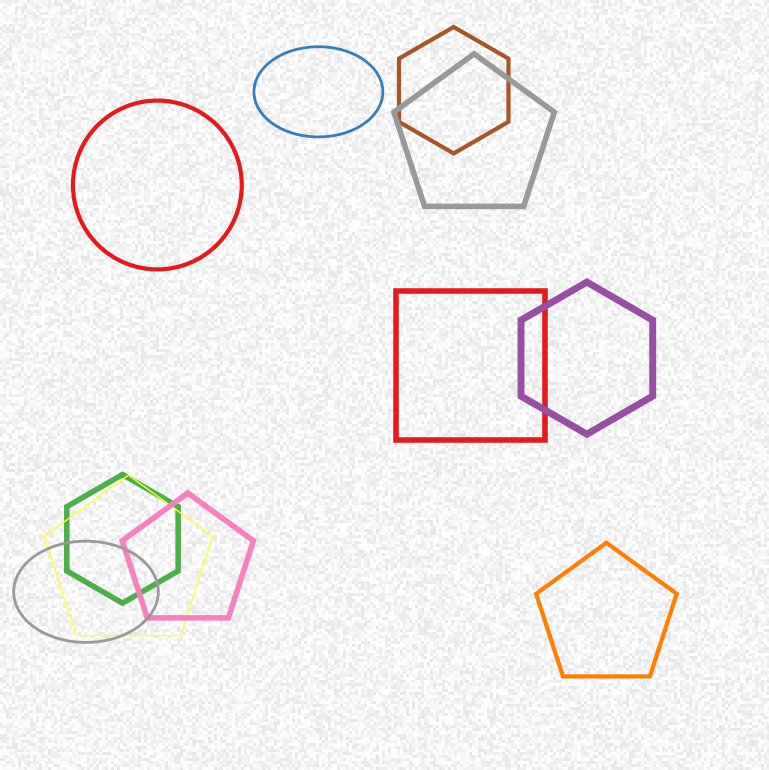[{"shape": "square", "thickness": 2, "radius": 0.48, "center": [0.61, 0.525]}, {"shape": "circle", "thickness": 1.5, "radius": 0.55, "center": [0.204, 0.76]}, {"shape": "oval", "thickness": 1, "radius": 0.42, "center": [0.413, 0.881]}, {"shape": "hexagon", "thickness": 2, "radius": 0.42, "center": [0.159, 0.3]}, {"shape": "hexagon", "thickness": 2.5, "radius": 0.49, "center": [0.762, 0.535]}, {"shape": "pentagon", "thickness": 1.5, "radius": 0.48, "center": [0.788, 0.199]}, {"shape": "pentagon", "thickness": 0.5, "radius": 0.58, "center": [0.167, 0.268]}, {"shape": "hexagon", "thickness": 1.5, "radius": 0.41, "center": [0.589, 0.883]}, {"shape": "pentagon", "thickness": 2, "radius": 0.45, "center": [0.244, 0.27]}, {"shape": "oval", "thickness": 1, "radius": 0.47, "center": [0.112, 0.231]}, {"shape": "pentagon", "thickness": 2, "radius": 0.55, "center": [0.616, 0.821]}]